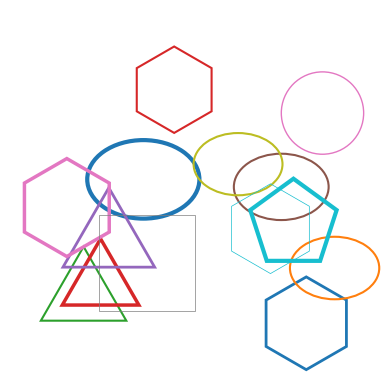[{"shape": "hexagon", "thickness": 2, "radius": 0.6, "center": [0.795, 0.16]}, {"shape": "oval", "thickness": 3, "radius": 0.73, "center": [0.372, 0.534]}, {"shape": "oval", "thickness": 1.5, "radius": 0.58, "center": [0.869, 0.304]}, {"shape": "triangle", "thickness": 1.5, "radius": 0.64, "center": [0.217, 0.231]}, {"shape": "hexagon", "thickness": 1.5, "radius": 0.56, "center": [0.452, 0.767]}, {"shape": "triangle", "thickness": 2.5, "radius": 0.57, "center": [0.261, 0.265]}, {"shape": "triangle", "thickness": 2, "radius": 0.69, "center": [0.283, 0.375]}, {"shape": "oval", "thickness": 1.5, "radius": 0.62, "center": [0.731, 0.515]}, {"shape": "circle", "thickness": 1, "radius": 0.53, "center": [0.838, 0.706]}, {"shape": "hexagon", "thickness": 2.5, "radius": 0.64, "center": [0.174, 0.461]}, {"shape": "square", "thickness": 0.5, "radius": 0.62, "center": [0.383, 0.316]}, {"shape": "oval", "thickness": 1.5, "radius": 0.58, "center": [0.618, 0.574]}, {"shape": "hexagon", "thickness": 0.5, "radius": 0.58, "center": [0.703, 0.406]}, {"shape": "pentagon", "thickness": 3, "radius": 0.59, "center": [0.762, 0.418]}]